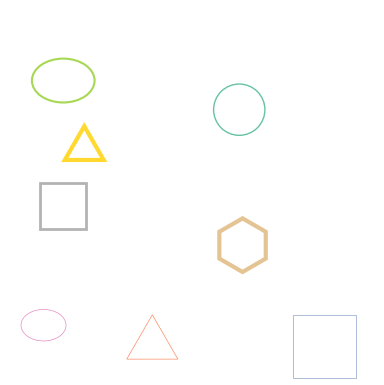[{"shape": "circle", "thickness": 1, "radius": 0.33, "center": [0.621, 0.715]}, {"shape": "triangle", "thickness": 0.5, "radius": 0.38, "center": [0.396, 0.106]}, {"shape": "square", "thickness": 0.5, "radius": 0.41, "center": [0.843, 0.101]}, {"shape": "oval", "thickness": 0.5, "radius": 0.29, "center": [0.113, 0.155]}, {"shape": "oval", "thickness": 1.5, "radius": 0.41, "center": [0.164, 0.791]}, {"shape": "triangle", "thickness": 3, "radius": 0.29, "center": [0.219, 0.614]}, {"shape": "hexagon", "thickness": 3, "radius": 0.35, "center": [0.63, 0.363]}, {"shape": "square", "thickness": 2, "radius": 0.3, "center": [0.163, 0.466]}]